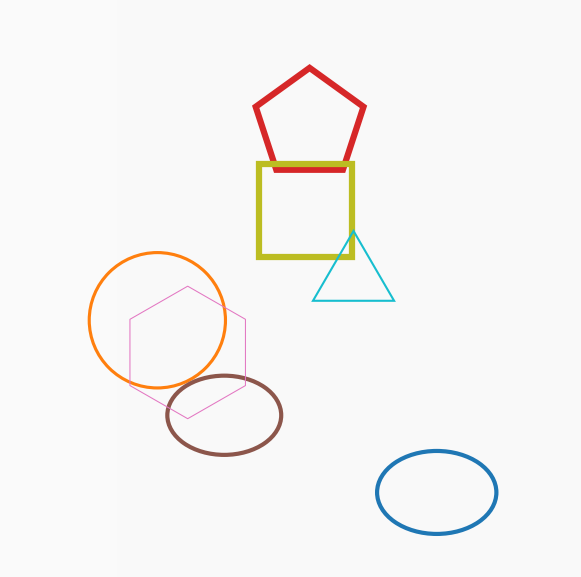[{"shape": "oval", "thickness": 2, "radius": 0.51, "center": [0.751, 0.146]}, {"shape": "circle", "thickness": 1.5, "radius": 0.59, "center": [0.271, 0.445]}, {"shape": "pentagon", "thickness": 3, "radius": 0.49, "center": [0.533, 0.784]}, {"shape": "oval", "thickness": 2, "radius": 0.49, "center": [0.386, 0.28]}, {"shape": "hexagon", "thickness": 0.5, "radius": 0.57, "center": [0.323, 0.389]}, {"shape": "square", "thickness": 3, "radius": 0.4, "center": [0.525, 0.635]}, {"shape": "triangle", "thickness": 1, "radius": 0.4, "center": [0.608, 0.519]}]